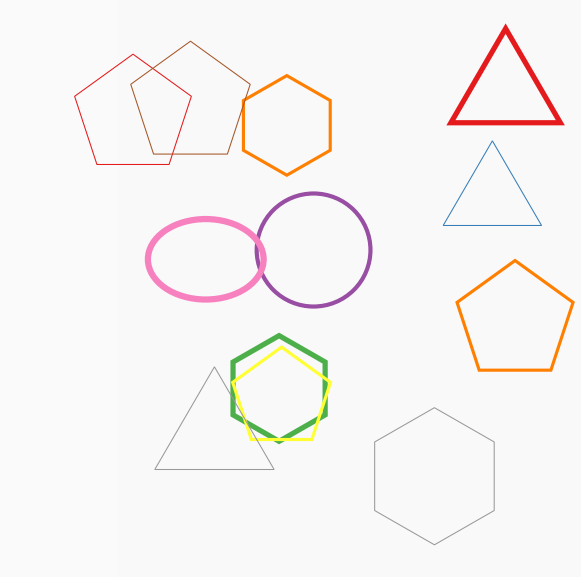[{"shape": "triangle", "thickness": 2.5, "radius": 0.54, "center": [0.87, 0.841]}, {"shape": "pentagon", "thickness": 0.5, "radius": 0.53, "center": [0.229, 0.8]}, {"shape": "triangle", "thickness": 0.5, "radius": 0.49, "center": [0.847, 0.658]}, {"shape": "hexagon", "thickness": 2.5, "radius": 0.46, "center": [0.48, 0.326]}, {"shape": "circle", "thickness": 2, "radius": 0.49, "center": [0.539, 0.566]}, {"shape": "hexagon", "thickness": 1.5, "radius": 0.43, "center": [0.493, 0.782]}, {"shape": "pentagon", "thickness": 1.5, "radius": 0.52, "center": [0.886, 0.443]}, {"shape": "pentagon", "thickness": 1.5, "radius": 0.44, "center": [0.484, 0.31]}, {"shape": "pentagon", "thickness": 0.5, "radius": 0.54, "center": [0.328, 0.82]}, {"shape": "oval", "thickness": 3, "radius": 0.5, "center": [0.354, 0.55]}, {"shape": "hexagon", "thickness": 0.5, "radius": 0.59, "center": [0.747, 0.174]}, {"shape": "triangle", "thickness": 0.5, "radius": 0.59, "center": [0.369, 0.245]}]